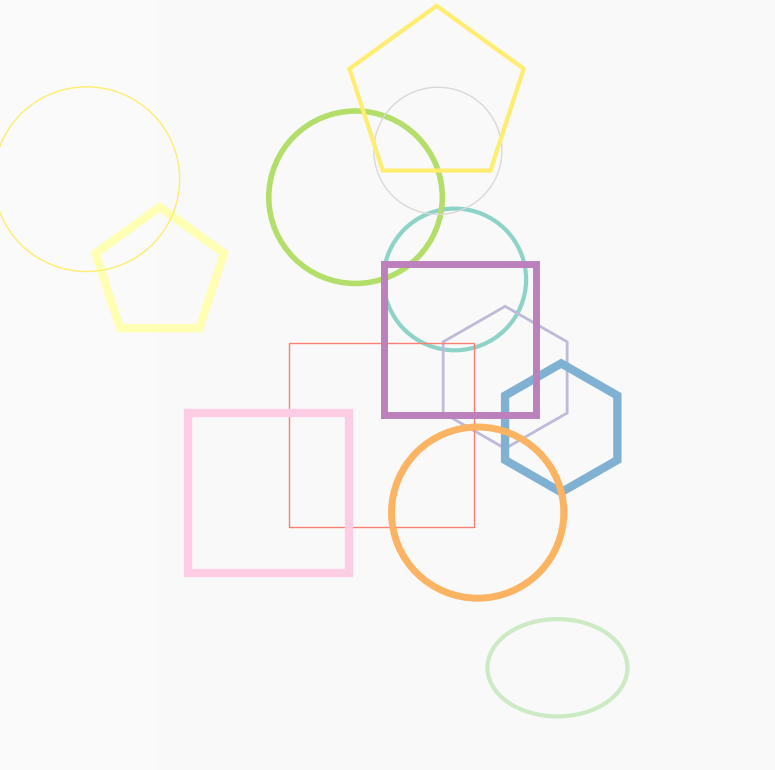[{"shape": "circle", "thickness": 1.5, "radius": 0.46, "center": [0.587, 0.637]}, {"shape": "pentagon", "thickness": 3, "radius": 0.44, "center": [0.206, 0.644]}, {"shape": "hexagon", "thickness": 1, "radius": 0.46, "center": [0.652, 0.51]}, {"shape": "square", "thickness": 0.5, "radius": 0.6, "center": [0.493, 0.435]}, {"shape": "hexagon", "thickness": 3, "radius": 0.42, "center": [0.724, 0.444]}, {"shape": "circle", "thickness": 2.5, "radius": 0.56, "center": [0.616, 0.334]}, {"shape": "circle", "thickness": 2, "radius": 0.56, "center": [0.459, 0.744]}, {"shape": "square", "thickness": 3, "radius": 0.52, "center": [0.346, 0.36]}, {"shape": "circle", "thickness": 0.5, "radius": 0.41, "center": [0.565, 0.804]}, {"shape": "square", "thickness": 2.5, "radius": 0.49, "center": [0.593, 0.56]}, {"shape": "oval", "thickness": 1.5, "radius": 0.45, "center": [0.719, 0.133]}, {"shape": "pentagon", "thickness": 1.5, "radius": 0.59, "center": [0.563, 0.874]}, {"shape": "circle", "thickness": 0.5, "radius": 0.6, "center": [0.112, 0.767]}]